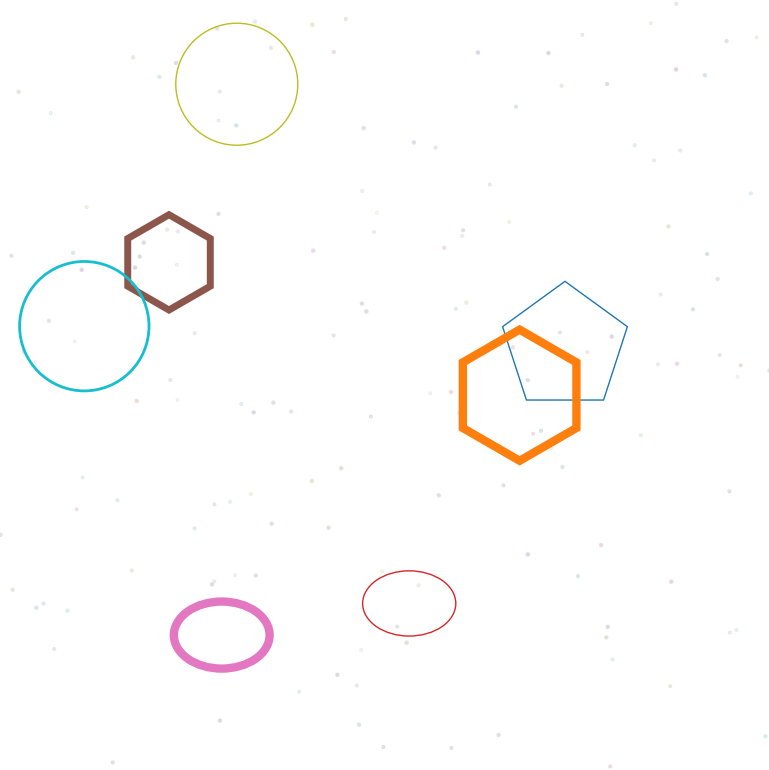[{"shape": "pentagon", "thickness": 0.5, "radius": 0.43, "center": [0.734, 0.549]}, {"shape": "hexagon", "thickness": 3, "radius": 0.43, "center": [0.675, 0.487]}, {"shape": "oval", "thickness": 0.5, "radius": 0.3, "center": [0.531, 0.216]}, {"shape": "hexagon", "thickness": 2.5, "radius": 0.31, "center": [0.219, 0.659]}, {"shape": "oval", "thickness": 3, "radius": 0.31, "center": [0.288, 0.175]}, {"shape": "circle", "thickness": 0.5, "radius": 0.4, "center": [0.308, 0.891]}, {"shape": "circle", "thickness": 1, "radius": 0.42, "center": [0.109, 0.576]}]